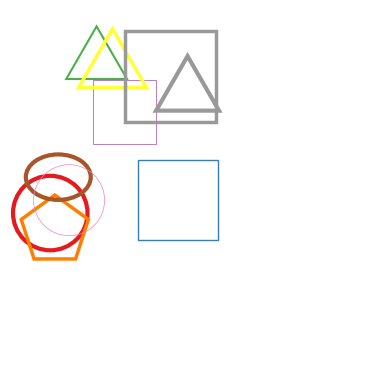[{"shape": "circle", "thickness": 3, "radius": 0.48, "center": [0.131, 0.447]}, {"shape": "square", "thickness": 1, "radius": 0.52, "center": [0.463, 0.481]}, {"shape": "triangle", "thickness": 1.5, "radius": 0.46, "center": [0.251, 0.84]}, {"shape": "square", "thickness": 0.5, "radius": 0.41, "center": [0.324, 0.709]}, {"shape": "pentagon", "thickness": 2.5, "radius": 0.46, "center": [0.142, 0.402]}, {"shape": "triangle", "thickness": 2.5, "radius": 0.51, "center": [0.292, 0.823]}, {"shape": "oval", "thickness": 3, "radius": 0.42, "center": [0.151, 0.54]}, {"shape": "circle", "thickness": 0.5, "radius": 0.46, "center": [0.179, 0.48]}, {"shape": "square", "thickness": 2.5, "radius": 0.59, "center": [0.442, 0.802]}, {"shape": "triangle", "thickness": 3, "radius": 0.47, "center": [0.487, 0.76]}]